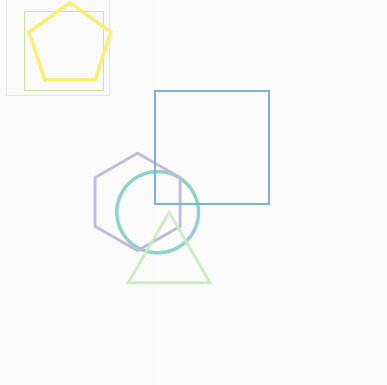[{"shape": "circle", "thickness": 2.5, "radius": 0.53, "center": [0.407, 0.449]}, {"shape": "hexagon", "thickness": 2, "radius": 0.63, "center": [0.355, 0.475]}, {"shape": "square", "thickness": 1.5, "radius": 0.73, "center": [0.547, 0.617]}, {"shape": "square", "thickness": 0.5, "radius": 0.51, "center": [0.163, 0.869]}, {"shape": "square", "thickness": 0.5, "radius": 0.67, "center": [0.148, 0.886]}, {"shape": "triangle", "thickness": 2, "radius": 0.61, "center": [0.436, 0.327]}, {"shape": "pentagon", "thickness": 2.5, "radius": 0.55, "center": [0.181, 0.882]}]